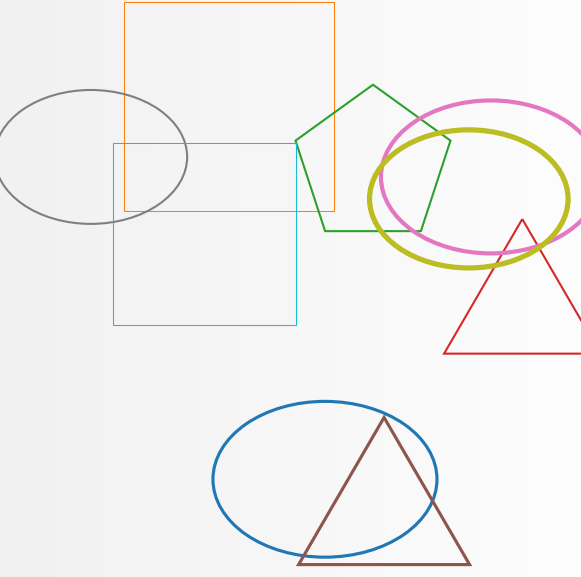[{"shape": "oval", "thickness": 1.5, "radius": 0.96, "center": [0.559, 0.169]}, {"shape": "square", "thickness": 0.5, "radius": 0.9, "center": [0.394, 0.814]}, {"shape": "pentagon", "thickness": 1, "radius": 0.7, "center": [0.642, 0.712]}, {"shape": "triangle", "thickness": 1, "radius": 0.78, "center": [0.899, 0.464]}, {"shape": "triangle", "thickness": 1.5, "radius": 0.85, "center": [0.661, 0.106]}, {"shape": "oval", "thickness": 2, "radius": 0.95, "center": [0.845, 0.693]}, {"shape": "oval", "thickness": 1, "radius": 0.83, "center": [0.156, 0.727]}, {"shape": "oval", "thickness": 2.5, "radius": 0.85, "center": [0.807, 0.655]}, {"shape": "square", "thickness": 0.5, "radius": 0.79, "center": [0.352, 0.594]}]